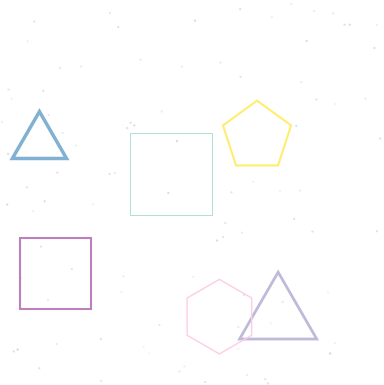[{"shape": "square", "thickness": 0.5, "radius": 0.53, "center": [0.444, 0.549]}, {"shape": "triangle", "thickness": 2, "radius": 0.58, "center": [0.722, 0.177]}, {"shape": "triangle", "thickness": 2.5, "radius": 0.41, "center": [0.102, 0.629]}, {"shape": "hexagon", "thickness": 1, "radius": 0.48, "center": [0.57, 0.178]}, {"shape": "square", "thickness": 1.5, "radius": 0.46, "center": [0.145, 0.291]}, {"shape": "pentagon", "thickness": 1.5, "radius": 0.46, "center": [0.668, 0.646]}]